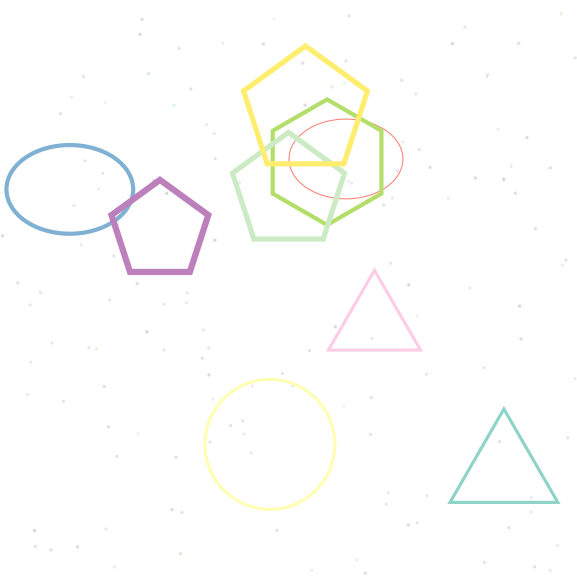[{"shape": "triangle", "thickness": 1.5, "radius": 0.54, "center": [0.873, 0.183]}, {"shape": "circle", "thickness": 1.5, "radius": 0.56, "center": [0.467, 0.23]}, {"shape": "oval", "thickness": 0.5, "radius": 0.49, "center": [0.599, 0.724]}, {"shape": "oval", "thickness": 2, "radius": 0.55, "center": [0.121, 0.671]}, {"shape": "hexagon", "thickness": 2, "radius": 0.54, "center": [0.566, 0.718]}, {"shape": "triangle", "thickness": 1.5, "radius": 0.46, "center": [0.648, 0.439]}, {"shape": "pentagon", "thickness": 3, "radius": 0.44, "center": [0.277, 0.6]}, {"shape": "pentagon", "thickness": 2.5, "radius": 0.51, "center": [0.5, 0.668]}, {"shape": "pentagon", "thickness": 2.5, "radius": 0.56, "center": [0.529, 0.807]}]